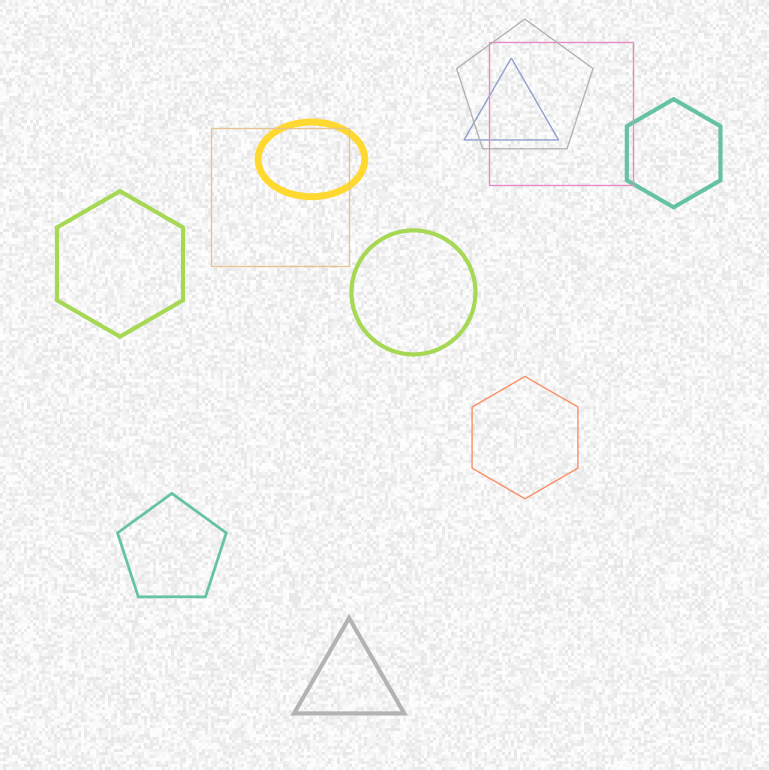[{"shape": "hexagon", "thickness": 1.5, "radius": 0.35, "center": [0.875, 0.801]}, {"shape": "pentagon", "thickness": 1, "radius": 0.37, "center": [0.223, 0.285]}, {"shape": "hexagon", "thickness": 0.5, "radius": 0.4, "center": [0.682, 0.432]}, {"shape": "triangle", "thickness": 0.5, "radius": 0.35, "center": [0.664, 0.854]}, {"shape": "square", "thickness": 0.5, "radius": 0.47, "center": [0.728, 0.853]}, {"shape": "circle", "thickness": 1.5, "radius": 0.4, "center": [0.537, 0.62]}, {"shape": "hexagon", "thickness": 1.5, "radius": 0.47, "center": [0.156, 0.657]}, {"shape": "oval", "thickness": 2.5, "radius": 0.35, "center": [0.404, 0.793]}, {"shape": "square", "thickness": 0.5, "radius": 0.45, "center": [0.363, 0.744]}, {"shape": "triangle", "thickness": 1.5, "radius": 0.41, "center": [0.453, 0.115]}, {"shape": "pentagon", "thickness": 0.5, "radius": 0.47, "center": [0.682, 0.882]}]